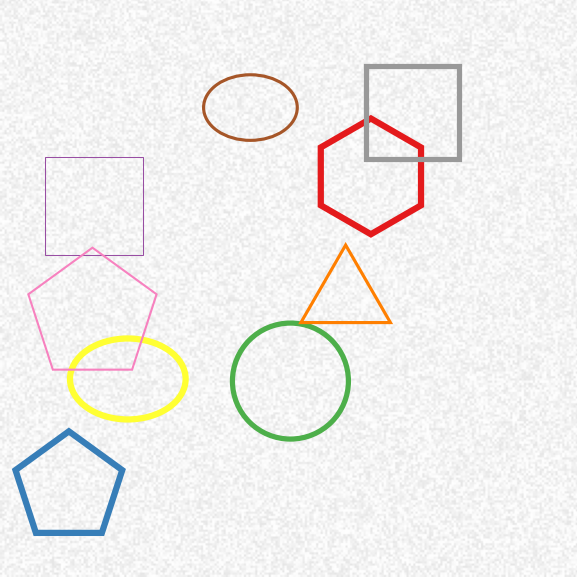[{"shape": "hexagon", "thickness": 3, "radius": 0.5, "center": [0.642, 0.694]}, {"shape": "pentagon", "thickness": 3, "radius": 0.49, "center": [0.119, 0.155]}, {"shape": "circle", "thickness": 2.5, "radius": 0.5, "center": [0.503, 0.339]}, {"shape": "square", "thickness": 0.5, "radius": 0.42, "center": [0.163, 0.642]}, {"shape": "triangle", "thickness": 1.5, "radius": 0.45, "center": [0.599, 0.485]}, {"shape": "oval", "thickness": 3, "radius": 0.5, "center": [0.221, 0.343]}, {"shape": "oval", "thickness": 1.5, "radius": 0.41, "center": [0.434, 0.813]}, {"shape": "pentagon", "thickness": 1, "radius": 0.58, "center": [0.16, 0.453]}, {"shape": "square", "thickness": 2.5, "radius": 0.4, "center": [0.714, 0.804]}]